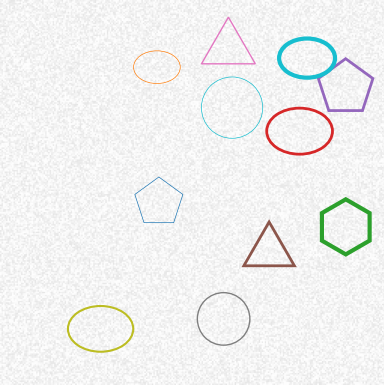[{"shape": "pentagon", "thickness": 0.5, "radius": 0.33, "center": [0.413, 0.475]}, {"shape": "oval", "thickness": 0.5, "radius": 0.3, "center": [0.408, 0.826]}, {"shape": "hexagon", "thickness": 3, "radius": 0.36, "center": [0.898, 0.411]}, {"shape": "oval", "thickness": 2, "radius": 0.43, "center": [0.778, 0.659]}, {"shape": "pentagon", "thickness": 2, "radius": 0.37, "center": [0.898, 0.773]}, {"shape": "triangle", "thickness": 2, "radius": 0.38, "center": [0.699, 0.348]}, {"shape": "triangle", "thickness": 1, "radius": 0.4, "center": [0.593, 0.875]}, {"shape": "circle", "thickness": 1, "radius": 0.34, "center": [0.581, 0.172]}, {"shape": "oval", "thickness": 1.5, "radius": 0.42, "center": [0.261, 0.146]}, {"shape": "oval", "thickness": 3, "radius": 0.36, "center": [0.798, 0.849]}, {"shape": "circle", "thickness": 0.5, "radius": 0.4, "center": [0.603, 0.72]}]